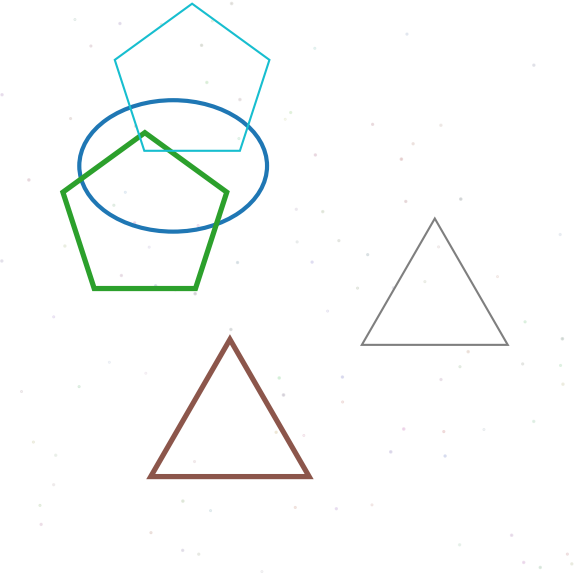[{"shape": "oval", "thickness": 2, "radius": 0.81, "center": [0.3, 0.712]}, {"shape": "pentagon", "thickness": 2.5, "radius": 0.75, "center": [0.251, 0.62]}, {"shape": "triangle", "thickness": 2.5, "radius": 0.79, "center": [0.398, 0.253]}, {"shape": "triangle", "thickness": 1, "radius": 0.73, "center": [0.753, 0.475]}, {"shape": "pentagon", "thickness": 1, "radius": 0.7, "center": [0.333, 0.852]}]